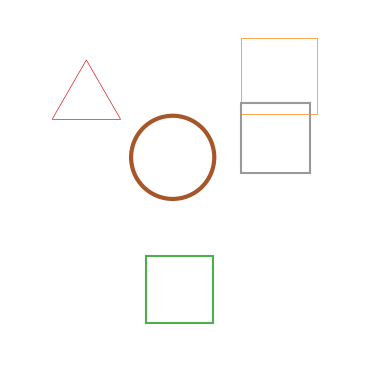[{"shape": "triangle", "thickness": 0.5, "radius": 0.51, "center": [0.224, 0.741]}, {"shape": "square", "thickness": 1.5, "radius": 0.44, "center": [0.466, 0.249]}, {"shape": "square", "thickness": 0.5, "radius": 0.49, "center": [0.725, 0.802]}, {"shape": "circle", "thickness": 3, "radius": 0.54, "center": [0.449, 0.591]}, {"shape": "square", "thickness": 1.5, "radius": 0.45, "center": [0.716, 0.642]}]